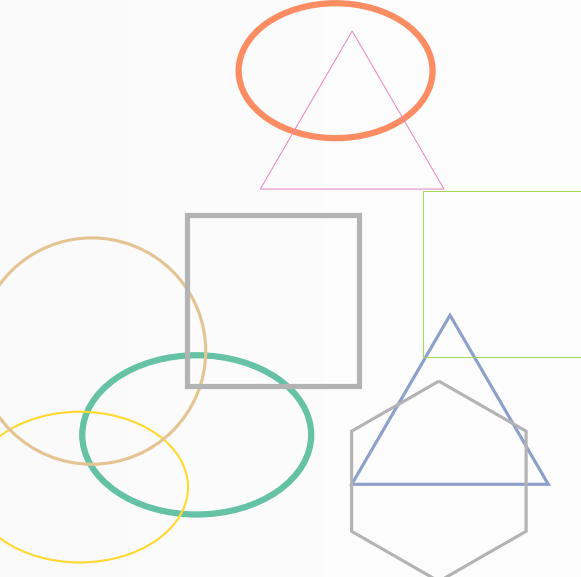[{"shape": "oval", "thickness": 3, "radius": 0.98, "center": [0.338, 0.246]}, {"shape": "oval", "thickness": 3, "radius": 0.83, "center": [0.577, 0.877]}, {"shape": "triangle", "thickness": 1.5, "radius": 0.98, "center": [0.774, 0.258]}, {"shape": "triangle", "thickness": 0.5, "radius": 0.91, "center": [0.606, 0.763]}, {"shape": "square", "thickness": 0.5, "radius": 0.72, "center": [0.871, 0.525]}, {"shape": "oval", "thickness": 1, "radius": 0.93, "center": [0.137, 0.156]}, {"shape": "circle", "thickness": 1.5, "radius": 0.98, "center": [0.158, 0.391]}, {"shape": "square", "thickness": 2.5, "radius": 0.74, "center": [0.469, 0.478]}, {"shape": "hexagon", "thickness": 1.5, "radius": 0.87, "center": [0.755, 0.166]}]